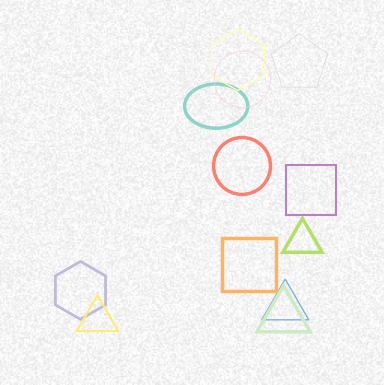[{"shape": "oval", "thickness": 2.5, "radius": 0.41, "center": [0.562, 0.724]}, {"shape": "hexagon", "thickness": 1, "radius": 0.4, "center": [0.618, 0.844]}, {"shape": "hexagon", "thickness": 2, "radius": 0.38, "center": [0.209, 0.246]}, {"shape": "circle", "thickness": 2.5, "radius": 0.37, "center": [0.629, 0.569]}, {"shape": "triangle", "thickness": 1, "radius": 0.35, "center": [0.741, 0.205]}, {"shape": "square", "thickness": 2.5, "radius": 0.35, "center": [0.648, 0.313]}, {"shape": "triangle", "thickness": 2.5, "radius": 0.29, "center": [0.786, 0.374]}, {"shape": "circle", "thickness": 0.5, "radius": 0.37, "center": [0.63, 0.794]}, {"shape": "pentagon", "thickness": 0.5, "radius": 0.38, "center": [0.778, 0.836]}, {"shape": "square", "thickness": 1.5, "radius": 0.32, "center": [0.808, 0.506]}, {"shape": "triangle", "thickness": 2.5, "radius": 0.4, "center": [0.737, 0.178]}, {"shape": "triangle", "thickness": 1.5, "radius": 0.31, "center": [0.253, 0.171]}]